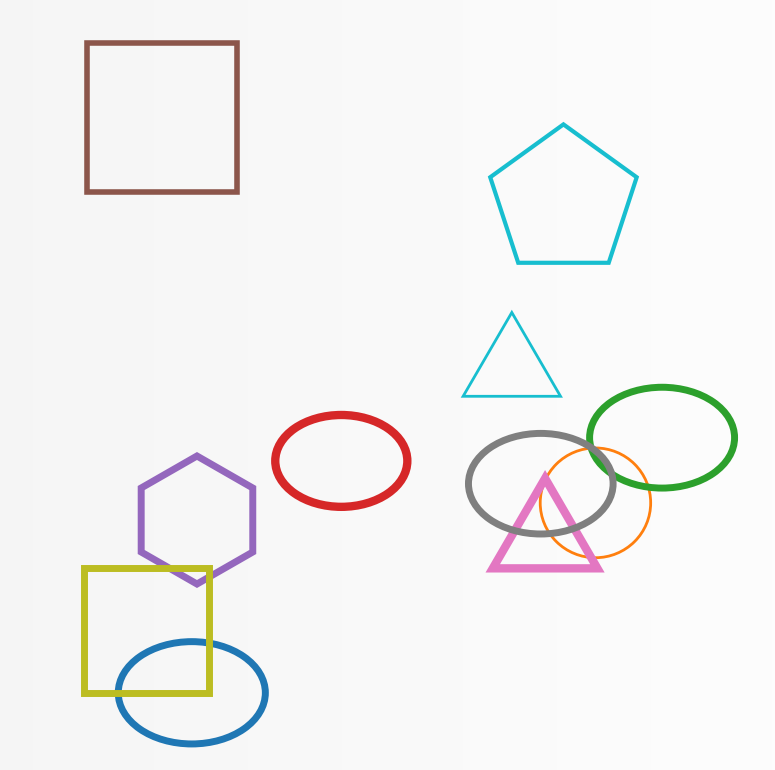[{"shape": "oval", "thickness": 2.5, "radius": 0.47, "center": [0.247, 0.1]}, {"shape": "circle", "thickness": 1, "radius": 0.36, "center": [0.768, 0.347]}, {"shape": "oval", "thickness": 2.5, "radius": 0.47, "center": [0.854, 0.432]}, {"shape": "oval", "thickness": 3, "radius": 0.43, "center": [0.44, 0.401]}, {"shape": "hexagon", "thickness": 2.5, "radius": 0.42, "center": [0.254, 0.325]}, {"shape": "square", "thickness": 2, "radius": 0.48, "center": [0.209, 0.847]}, {"shape": "triangle", "thickness": 3, "radius": 0.39, "center": [0.703, 0.301]}, {"shape": "oval", "thickness": 2.5, "radius": 0.47, "center": [0.698, 0.372]}, {"shape": "square", "thickness": 2.5, "radius": 0.4, "center": [0.189, 0.181]}, {"shape": "triangle", "thickness": 1, "radius": 0.36, "center": [0.66, 0.522]}, {"shape": "pentagon", "thickness": 1.5, "radius": 0.5, "center": [0.727, 0.739]}]